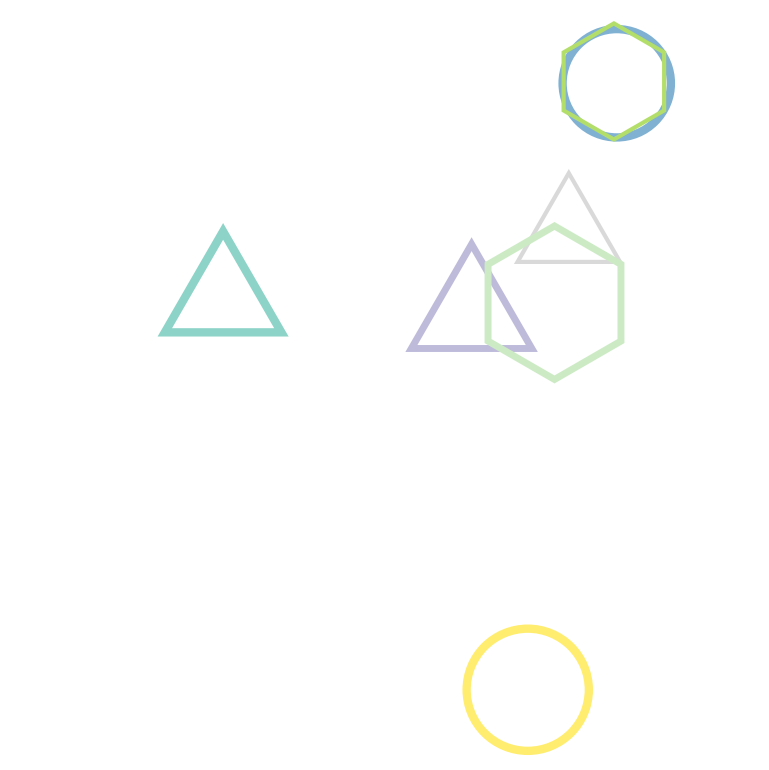[{"shape": "triangle", "thickness": 3, "radius": 0.44, "center": [0.29, 0.612]}, {"shape": "triangle", "thickness": 2.5, "radius": 0.45, "center": [0.612, 0.593]}, {"shape": "circle", "thickness": 3, "radius": 0.35, "center": [0.801, 0.892]}, {"shape": "hexagon", "thickness": 1.5, "radius": 0.38, "center": [0.797, 0.894]}, {"shape": "triangle", "thickness": 1.5, "radius": 0.38, "center": [0.739, 0.698]}, {"shape": "hexagon", "thickness": 2.5, "radius": 0.5, "center": [0.72, 0.607]}, {"shape": "circle", "thickness": 3, "radius": 0.4, "center": [0.685, 0.104]}]